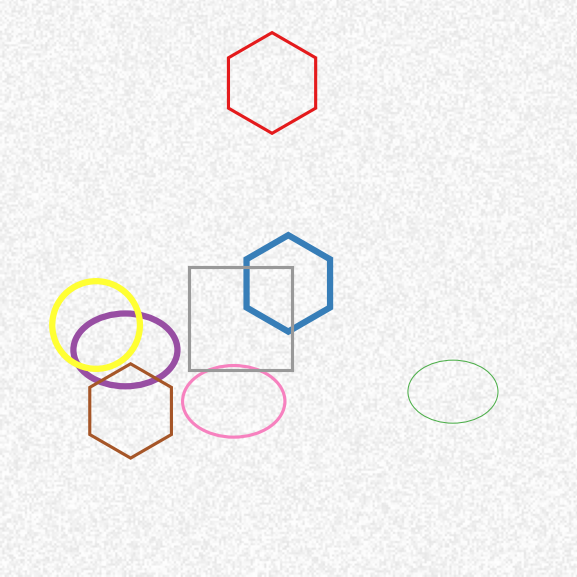[{"shape": "hexagon", "thickness": 1.5, "radius": 0.44, "center": [0.471, 0.855]}, {"shape": "hexagon", "thickness": 3, "radius": 0.42, "center": [0.499, 0.508]}, {"shape": "oval", "thickness": 0.5, "radius": 0.39, "center": [0.784, 0.321]}, {"shape": "oval", "thickness": 3, "radius": 0.45, "center": [0.217, 0.393]}, {"shape": "circle", "thickness": 3, "radius": 0.38, "center": [0.166, 0.436]}, {"shape": "hexagon", "thickness": 1.5, "radius": 0.41, "center": [0.226, 0.288]}, {"shape": "oval", "thickness": 1.5, "radius": 0.44, "center": [0.405, 0.304]}, {"shape": "square", "thickness": 1.5, "radius": 0.44, "center": [0.416, 0.448]}]